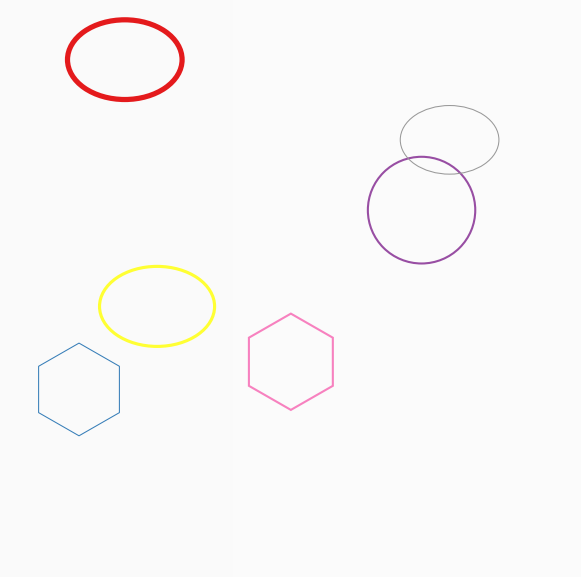[{"shape": "oval", "thickness": 2.5, "radius": 0.49, "center": [0.215, 0.896]}, {"shape": "hexagon", "thickness": 0.5, "radius": 0.4, "center": [0.136, 0.325]}, {"shape": "circle", "thickness": 1, "radius": 0.46, "center": [0.725, 0.635]}, {"shape": "oval", "thickness": 1.5, "radius": 0.49, "center": [0.27, 0.469]}, {"shape": "hexagon", "thickness": 1, "radius": 0.42, "center": [0.5, 0.373]}, {"shape": "oval", "thickness": 0.5, "radius": 0.42, "center": [0.773, 0.757]}]